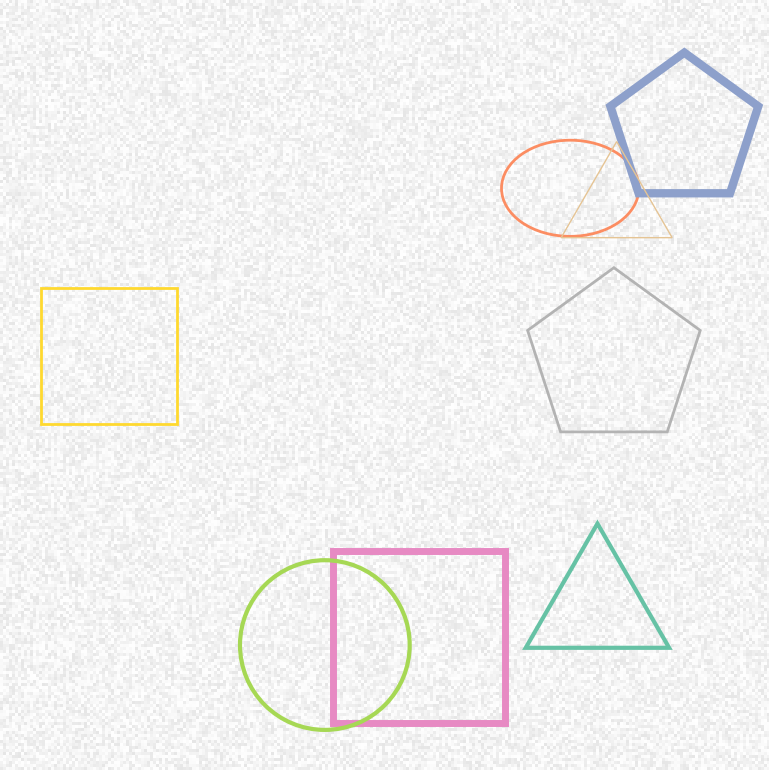[{"shape": "triangle", "thickness": 1.5, "radius": 0.54, "center": [0.776, 0.212]}, {"shape": "oval", "thickness": 1, "radius": 0.45, "center": [0.741, 0.755]}, {"shape": "pentagon", "thickness": 3, "radius": 0.5, "center": [0.889, 0.831]}, {"shape": "square", "thickness": 2.5, "radius": 0.56, "center": [0.544, 0.173]}, {"shape": "circle", "thickness": 1.5, "radius": 0.55, "center": [0.422, 0.162]}, {"shape": "square", "thickness": 1, "radius": 0.44, "center": [0.141, 0.538]}, {"shape": "triangle", "thickness": 0.5, "radius": 0.42, "center": [0.801, 0.733]}, {"shape": "pentagon", "thickness": 1, "radius": 0.59, "center": [0.797, 0.534]}]